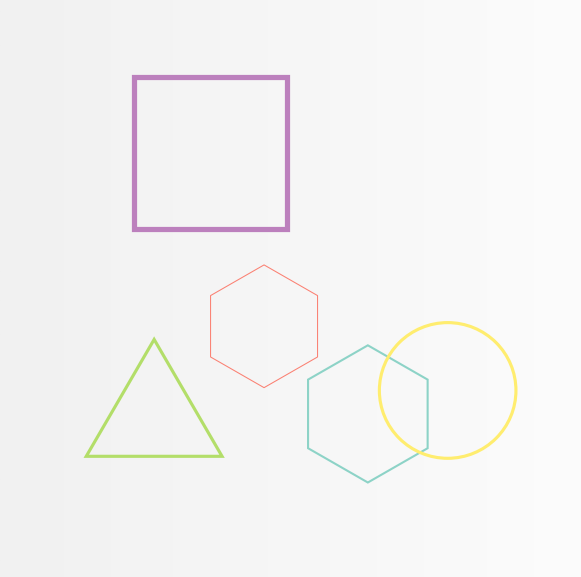[{"shape": "hexagon", "thickness": 1, "radius": 0.59, "center": [0.633, 0.282]}, {"shape": "hexagon", "thickness": 0.5, "radius": 0.53, "center": [0.454, 0.434]}, {"shape": "triangle", "thickness": 1.5, "radius": 0.67, "center": [0.265, 0.276]}, {"shape": "square", "thickness": 2.5, "radius": 0.66, "center": [0.363, 0.734]}, {"shape": "circle", "thickness": 1.5, "radius": 0.59, "center": [0.77, 0.323]}]